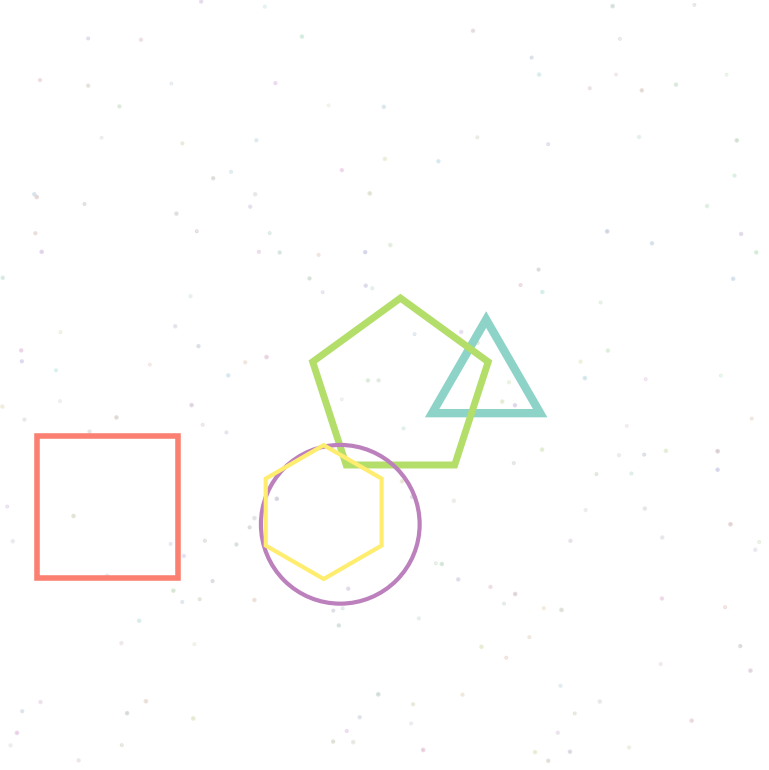[{"shape": "triangle", "thickness": 3, "radius": 0.41, "center": [0.631, 0.504]}, {"shape": "square", "thickness": 2, "radius": 0.46, "center": [0.139, 0.341]}, {"shape": "pentagon", "thickness": 2.5, "radius": 0.6, "center": [0.52, 0.493]}, {"shape": "circle", "thickness": 1.5, "radius": 0.52, "center": [0.442, 0.319]}, {"shape": "hexagon", "thickness": 1.5, "radius": 0.43, "center": [0.42, 0.335]}]